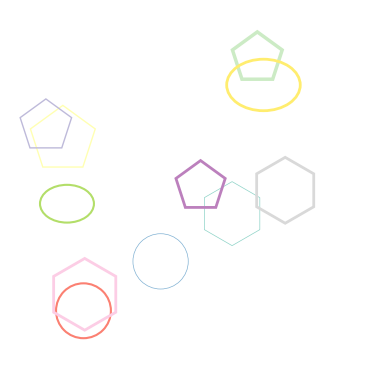[{"shape": "hexagon", "thickness": 0.5, "radius": 0.42, "center": [0.603, 0.445]}, {"shape": "pentagon", "thickness": 1, "radius": 0.44, "center": [0.163, 0.638]}, {"shape": "pentagon", "thickness": 1, "radius": 0.35, "center": [0.119, 0.673]}, {"shape": "circle", "thickness": 1.5, "radius": 0.36, "center": [0.217, 0.193]}, {"shape": "circle", "thickness": 0.5, "radius": 0.36, "center": [0.417, 0.321]}, {"shape": "oval", "thickness": 1.5, "radius": 0.35, "center": [0.174, 0.471]}, {"shape": "hexagon", "thickness": 2, "radius": 0.47, "center": [0.22, 0.236]}, {"shape": "hexagon", "thickness": 2, "radius": 0.43, "center": [0.741, 0.506]}, {"shape": "pentagon", "thickness": 2, "radius": 0.34, "center": [0.521, 0.516]}, {"shape": "pentagon", "thickness": 2.5, "radius": 0.34, "center": [0.668, 0.849]}, {"shape": "oval", "thickness": 2, "radius": 0.48, "center": [0.684, 0.779]}]